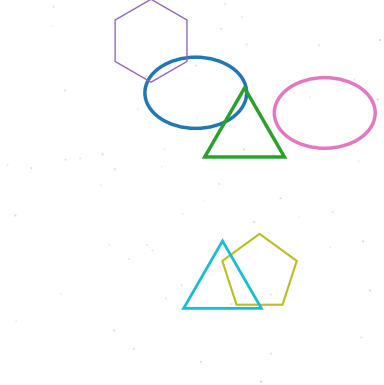[{"shape": "oval", "thickness": 2.5, "radius": 0.66, "center": [0.508, 0.759]}, {"shape": "triangle", "thickness": 2.5, "radius": 0.6, "center": [0.635, 0.652]}, {"shape": "hexagon", "thickness": 1, "radius": 0.54, "center": [0.392, 0.894]}, {"shape": "oval", "thickness": 2.5, "radius": 0.66, "center": [0.844, 0.707]}, {"shape": "pentagon", "thickness": 1.5, "radius": 0.51, "center": [0.674, 0.291]}, {"shape": "triangle", "thickness": 2, "radius": 0.58, "center": [0.578, 0.257]}]